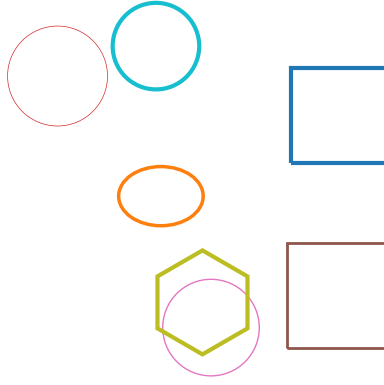[{"shape": "square", "thickness": 3, "radius": 0.62, "center": [0.879, 0.7]}, {"shape": "oval", "thickness": 2.5, "radius": 0.55, "center": [0.418, 0.49]}, {"shape": "circle", "thickness": 0.5, "radius": 0.65, "center": [0.149, 0.802]}, {"shape": "square", "thickness": 2, "radius": 0.68, "center": [0.882, 0.232]}, {"shape": "circle", "thickness": 1, "radius": 0.63, "center": [0.548, 0.149]}, {"shape": "hexagon", "thickness": 3, "radius": 0.67, "center": [0.526, 0.215]}, {"shape": "circle", "thickness": 3, "radius": 0.56, "center": [0.405, 0.88]}]